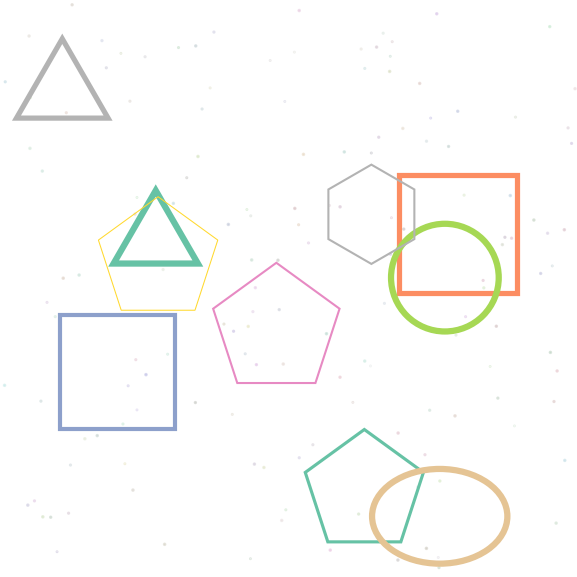[{"shape": "pentagon", "thickness": 1.5, "radius": 0.54, "center": [0.631, 0.148]}, {"shape": "triangle", "thickness": 3, "radius": 0.42, "center": [0.27, 0.585]}, {"shape": "square", "thickness": 2.5, "radius": 0.51, "center": [0.793, 0.594]}, {"shape": "square", "thickness": 2, "radius": 0.5, "center": [0.203, 0.355]}, {"shape": "pentagon", "thickness": 1, "radius": 0.58, "center": [0.479, 0.429]}, {"shape": "circle", "thickness": 3, "radius": 0.47, "center": [0.77, 0.518]}, {"shape": "pentagon", "thickness": 0.5, "radius": 0.54, "center": [0.274, 0.55]}, {"shape": "oval", "thickness": 3, "radius": 0.59, "center": [0.761, 0.105]}, {"shape": "hexagon", "thickness": 1, "radius": 0.43, "center": [0.643, 0.628]}, {"shape": "triangle", "thickness": 2.5, "radius": 0.46, "center": [0.108, 0.84]}]